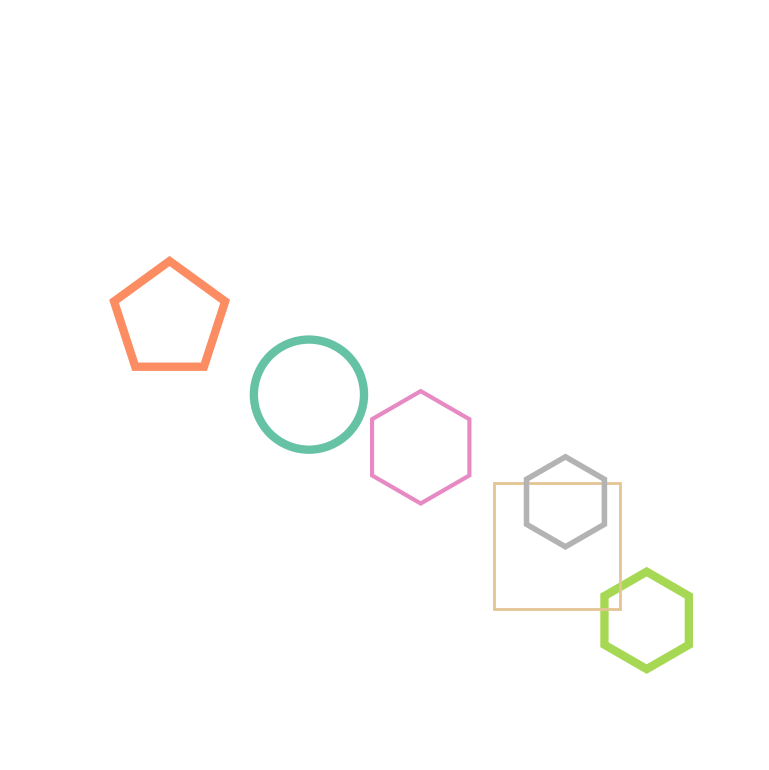[{"shape": "circle", "thickness": 3, "radius": 0.36, "center": [0.401, 0.488]}, {"shape": "pentagon", "thickness": 3, "radius": 0.38, "center": [0.22, 0.585]}, {"shape": "hexagon", "thickness": 1.5, "radius": 0.36, "center": [0.546, 0.419]}, {"shape": "hexagon", "thickness": 3, "radius": 0.32, "center": [0.84, 0.194]}, {"shape": "square", "thickness": 1, "radius": 0.41, "center": [0.724, 0.291]}, {"shape": "hexagon", "thickness": 2, "radius": 0.29, "center": [0.734, 0.348]}]